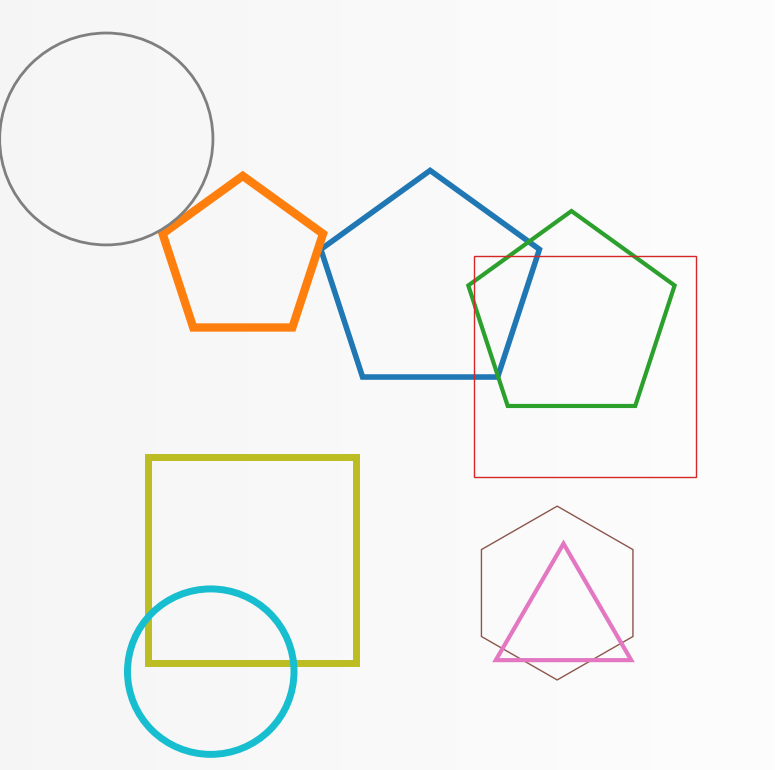[{"shape": "pentagon", "thickness": 2, "radius": 0.74, "center": [0.555, 0.63]}, {"shape": "pentagon", "thickness": 3, "radius": 0.54, "center": [0.313, 0.663]}, {"shape": "pentagon", "thickness": 1.5, "radius": 0.7, "center": [0.737, 0.586]}, {"shape": "square", "thickness": 0.5, "radius": 0.72, "center": [0.755, 0.524]}, {"shape": "hexagon", "thickness": 0.5, "radius": 0.56, "center": [0.719, 0.23]}, {"shape": "triangle", "thickness": 1.5, "radius": 0.5, "center": [0.727, 0.193]}, {"shape": "circle", "thickness": 1, "radius": 0.69, "center": [0.137, 0.82]}, {"shape": "square", "thickness": 2.5, "radius": 0.67, "center": [0.325, 0.273]}, {"shape": "circle", "thickness": 2.5, "radius": 0.54, "center": [0.272, 0.128]}]